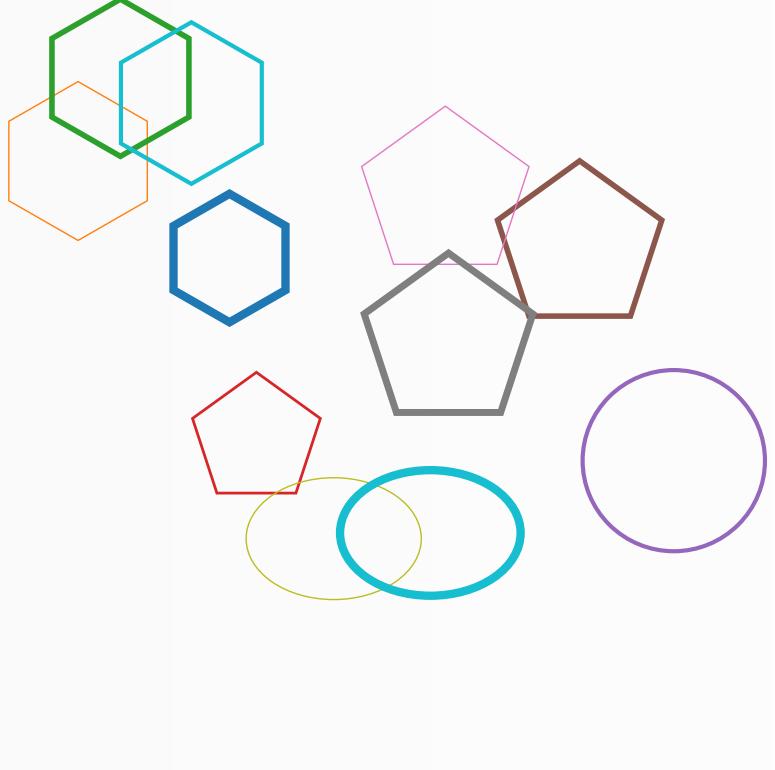[{"shape": "hexagon", "thickness": 3, "radius": 0.42, "center": [0.296, 0.665]}, {"shape": "hexagon", "thickness": 0.5, "radius": 0.52, "center": [0.101, 0.791]}, {"shape": "hexagon", "thickness": 2, "radius": 0.51, "center": [0.155, 0.899]}, {"shape": "pentagon", "thickness": 1, "radius": 0.43, "center": [0.331, 0.43]}, {"shape": "circle", "thickness": 1.5, "radius": 0.59, "center": [0.869, 0.402]}, {"shape": "pentagon", "thickness": 2, "radius": 0.56, "center": [0.748, 0.68]}, {"shape": "pentagon", "thickness": 0.5, "radius": 0.57, "center": [0.575, 0.749]}, {"shape": "pentagon", "thickness": 2.5, "radius": 0.57, "center": [0.579, 0.557]}, {"shape": "oval", "thickness": 0.5, "radius": 0.57, "center": [0.431, 0.3]}, {"shape": "hexagon", "thickness": 1.5, "radius": 0.52, "center": [0.247, 0.866]}, {"shape": "oval", "thickness": 3, "radius": 0.58, "center": [0.555, 0.308]}]